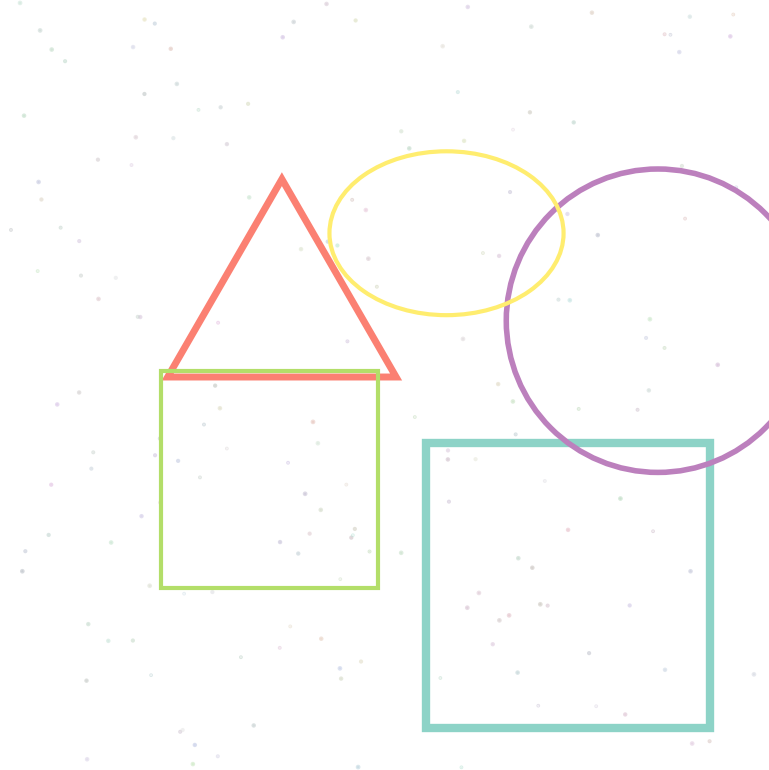[{"shape": "square", "thickness": 3, "radius": 0.92, "center": [0.737, 0.24]}, {"shape": "triangle", "thickness": 2.5, "radius": 0.86, "center": [0.366, 0.596]}, {"shape": "square", "thickness": 1.5, "radius": 0.71, "center": [0.35, 0.377]}, {"shape": "circle", "thickness": 2, "radius": 0.99, "center": [0.855, 0.583]}, {"shape": "oval", "thickness": 1.5, "radius": 0.76, "center": [0.58, 0.697]}]